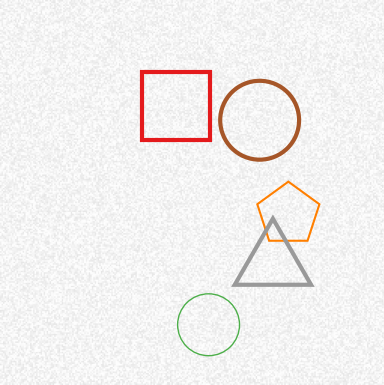[{"shape": "square", "thickness": 3, "radius": 0.44, "center": [0.458, 0.725]}, {"shape": "circle", "thickness": 1, "radius": 0.4, "center": [0.542, 0.156]}, {"shape": "pentagon", "thickness": 1.5, "radius": 0.42, "center": [0.749, 0.443]}, {"shape": "circle", "thickness": 3, "radius": 0.51, "center": [0.674, 0.688]}, {"shape": "triangle", "thickness": 3, "radius": 0.57, "center": [0.709, 0.318]}]